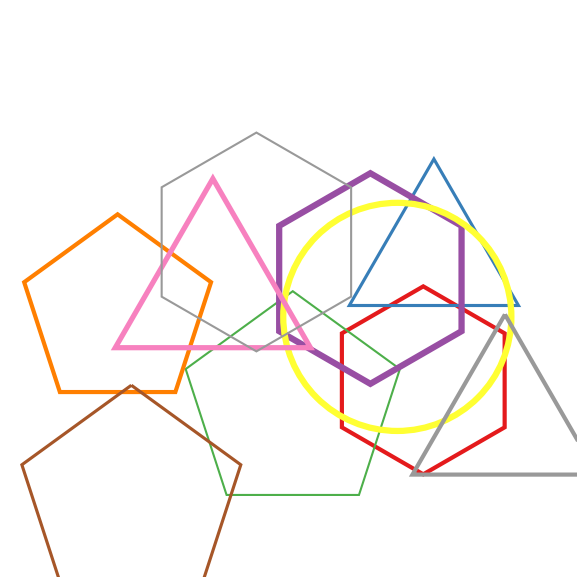[{"shape": "hexagon", "thickness": 2, "radius": 0.81, "center": [0.733, 0.341]}, {"shape": "triangle", "thickness": 1.5, "radius": 0.85, "center": [0.751, 0.555]}, {"shape": "pentagon", "thickness": 1, "radius": 0.98, "center": [0.507, 0.3]}, {"shape": "hexagon", "thickness": 3, "radius": 0.91, "center": [0.641, 0.517]}, {"shape": "pentagon", "thickness": 2, "radius": 0.85, "center": [0.204, 0.458]}, {"shape": "circle", "thickness": 3, "radius": 0.99, "center": [0.688, 0.45]}, {"shape": "pentagon", "thickness": 1.5, "radius": 1.0, "center": [0.227, 0.133]}, {"shape": "triangle", "thickness": 2.5, "radius": 0.98, "center": [0.369, 0.495]}, {"shape": "triangle", "thickness": 2, "radius": 0.92, "center": [0.874, 0.27]}, {"shape": "hexagon", "thickness": 1, "radius": 0.95, "center": [0.444, 0.58]}]